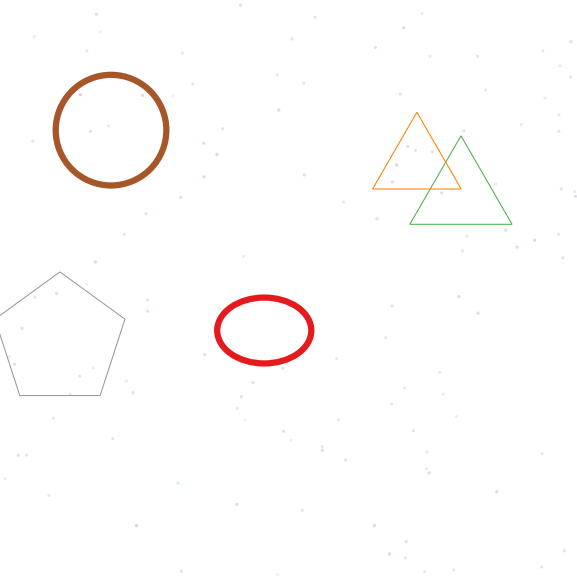[{"shape": "oval", "thickness": 3, "radius": 0.41, "center": [0.458, 0.427]}, {"shape": "triangle", "thickness": 0.5, "radius": 0.51, "center": [0.798, 0.662]}, {"shape": "triangle", "thickness": 0.5, "radius": 0.44, "center": [0.722, 0.716]}, {"shape": "circle", "thickness": 3, "radius": 0.48, "center": [0.192, 0.774]}, {"shape": "pentagon", "thickness": 0.5, "radius": 0.59, "center": [0.104, 0.41]}]